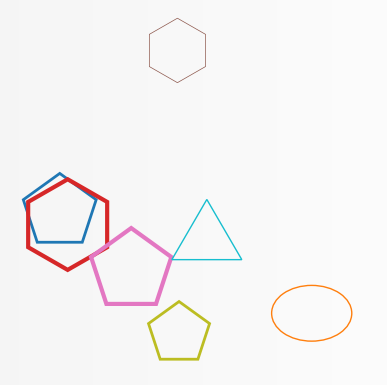[{"shape": "pentagon", "thickness": 2, "radius": 0.49, "center": [0.154, 0.451]}, {"shape": "oval", "thickness": 1, "radius": 0.52, "center": [0.804, 0.186]}, {"shape": "hexagon", "thickness": 3, "radius": 0.59, "center": [0.175, 0.417]}, {"shape": "hexagon", "thickness": 0.5, "radius": 0.42, "center": [0.458, 0.869]}, {"shape": "pentagon", "thickness": 3, "radius": 0.54, "center": [0.339, 0.299]}, {"shape": "pentagon", "thickness": 2, "radius": 0.41, "center": [0.462, 0.134]}, {"shape": "triangle", "thickness": 1, "radius": 0.52, "center": [0.534, 0.378]}]